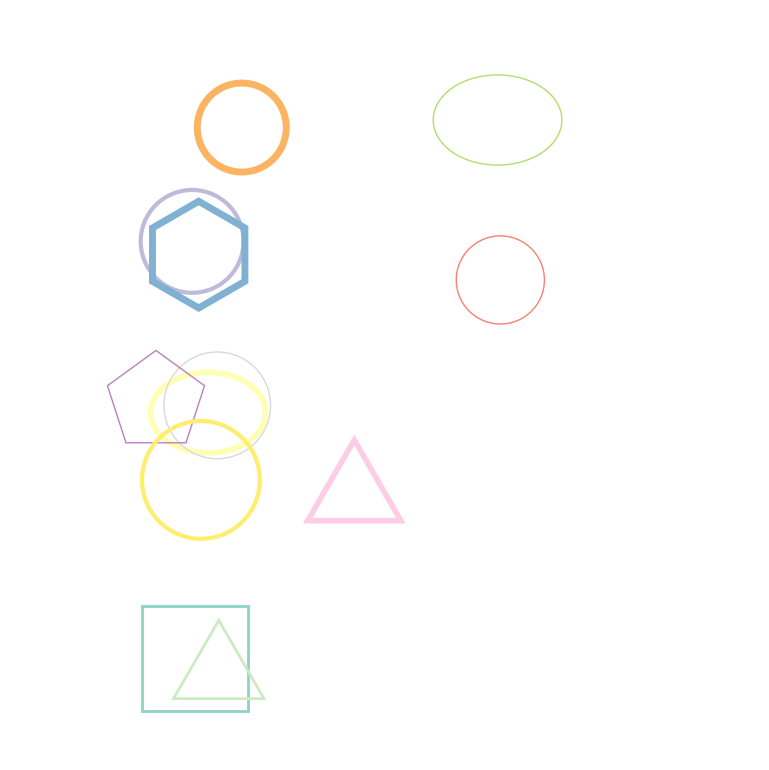[{"shape": "square", "thickness": 1, "radius": 0.34, "center": [0.253, 0.145]}, {"shape": "oval", "thickness": 2, "radius": 0.37, "center": [0.27, 0.464]}, {"shape": "circle", "thickness": 1.5, "radius": 0.33, "center": [0.249, 0.687]}, {"shape": "circle", "thickness": 0.5, "radius": 0.29, "center": [0.65, 0.636]}, {"shape": "hexagon", "thickness": 2.5, "radius": 0.35, "center": [0.258, 0.669]}, {"shape": "circle", "thickness": 2.5, "radius": 0.29, "center": [0.314, 0.834]}, {"shape": "oval", "thickness": 0.5, "radius": 0.42, "center": [0.646, 0.844]}, {"shape": "triangle", "thickness": 2, "radius": 0.35, "center": [0.46, 0.359]}, {"shape": "circle", "thickness": 0.5, "radius": 0.35, "center": [0.282, 0.474]}, {"shape": "pentagon", "thickness": 0.5, "radius": 0.33, "center": [0.203, 0.479]}, {"shape": "triangle", "thickness": 1, "radius": 0.34, "center": [0.284, 0.127]}, {"shape": "circle", "thickness": 1.5, "radius": 0.38, "center": [0.261, 0.377]}]